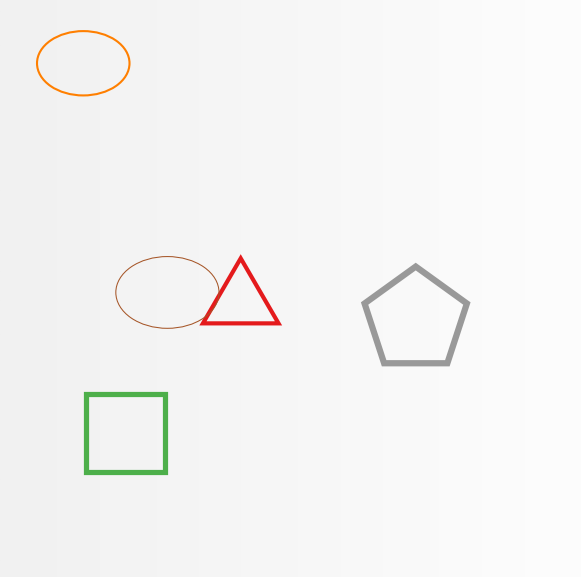[{"shape": "triangle", "thickness": 2, "radius": 0.38, "center": [0.414, 0.477]}, {"shape": "square", "thickness": 2.5, "radius": 0.34, "center": [0.216, 0.249]}, {"shape": "oval", "thickness": 1, "radius": 0.4, "center": [0.143, 0.89]}, {"shape": "oval", "thickness": 0.5, "radius": 0.44, "center": [0.288, 0.493]}, {"shape": "pentagon", "thickness": 3, "radius": 0.46, "center": [0.715, 0.445]}]